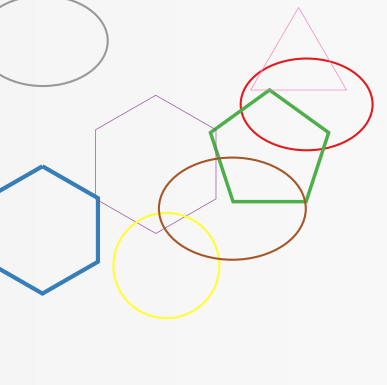[{"shape": "oval", "thickness": 1.5, "radius": 0.85, "center": [0.791, 0.729]}, {"shape": "hexagon", "thickness": 3, "radius": 0.83, "center": [0.11, 0.403]}, {"shape": "pentagon", "thickness": 2.5, "radius": 0.8, "center": [0.696, 0.606]}, {"shape": "hexagon", "thickness": 0.5, "radius": 0.9, "center": [0.402, 0.573]}, {"shape": "circle", "thickness": 1.5, "radius": 0.68, "center": [0.429, 0.31]}, {"shape": "oval", "thickness": 1.5, "radius": 0.95, "center": [0.6, 0.458]}, {"shape": "triangle", "thickness": 0.5, "radius": 0.71, "center": [0.771, 0.838]}, {"shape": "oval", "thickness": 1.5, "radius": 0.84, "center": [0.111, 0.894]}]